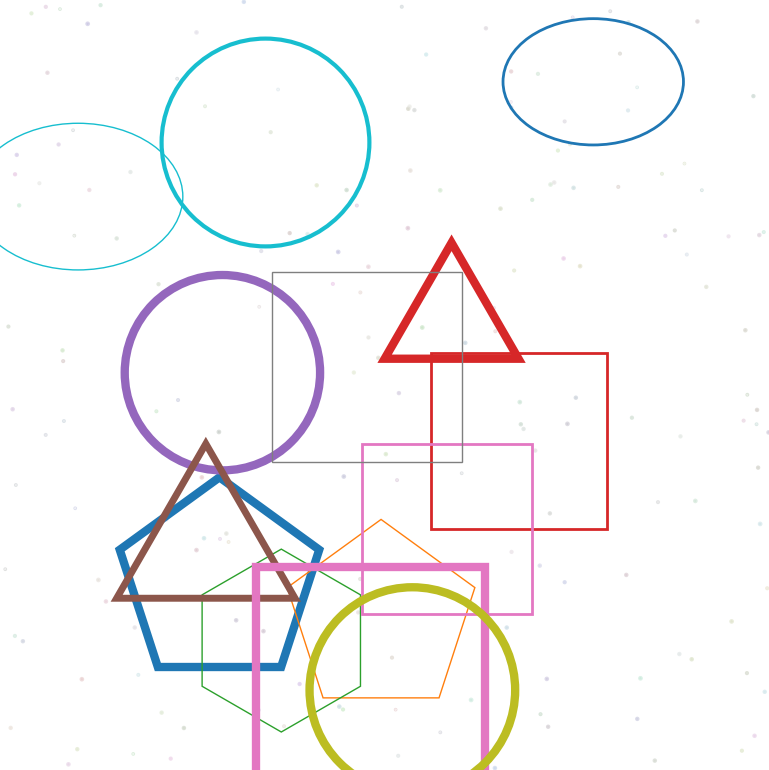[{"shape": "pentagon", "thickness": 3, "radius": 0.68, "center": [0.285, 0.244]}, {"shape": "oval", "thickness": 1, "radius": 0.59, "center": [0.77, 0.894]}, {"shape": "pentagon", "thickness": 0.5, "radius": 0.64, "center": [0.495, 0.197]}, {"shape": "hexagon", "thickness": 0.5, "radius": 0.59, "center": [0.365, 0.168]}, {"shape": "triangle", "thickness": 3, "radius": 0.5, "center": [0.586, 0.584]}, {"shape": "square", "thickness": 1, "radius": 0.57, "center": [0.674, 0.427]}, {"shape": "circle", "thickness": 3, "radius": 0.63, "center": [0.289, 0.516]}, {"shape": "triangle", "thickness": 2.5, "radius": 0.67, "center": [0.267, 0.29]}, {"shape": "square", "thickness": 3, "radius": 0.74, "center": [0.481, 0.115]}, {"shape": "square", "thickness": 1, "radius": 0.55, "center": [0.581, 0.313]}, {"shape": "square", "thickness": 0.5, "radius": 0.62, "center": [0.477, 0.524]}, {"shape": "circle", "thickness": 3, "radius": 0.67, "center": [0.536, 0.104]}, {"shape": "oval", "thickness": 0.5, "radius": 0.68, "center": [0.101, 0.745]}, {"shape": "circle", "thickness": 1.5, "radius": 0.67, "center": [0.345, 0.815]}]